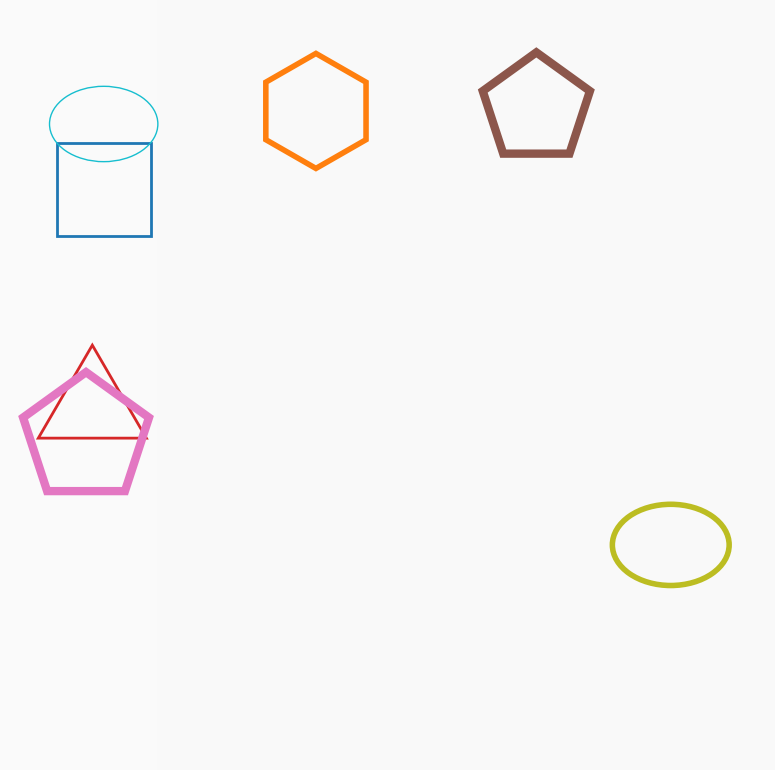[{"shape": "square", "thickness": 1, "radius": 0.3, "center": [0.135, 0.754]}, {"shape": "hexagon", "thickness": 2, "radius": 0.37, "center": [0.408, 0.856]}, {"shape": "triangle", "thickness": 1, "radius": 0.4, "center": [0.119, 0.471]}, {"shape": "pentagon", "thickness": 3, "radius": 0.36, "center": [0.692, 0.859]}, {"shape": "pentagon", "thickness": 3, "radius": 0.43, "center": [0.111, 0.431]}, {"shape": "oval", "thickness": 2, "radius": 0.38, "center": [0.865, 0.292]}, {"shape": "oval", "thickness": 0.5, "radius": 0.35, "center": [0.134, 0.839]}]